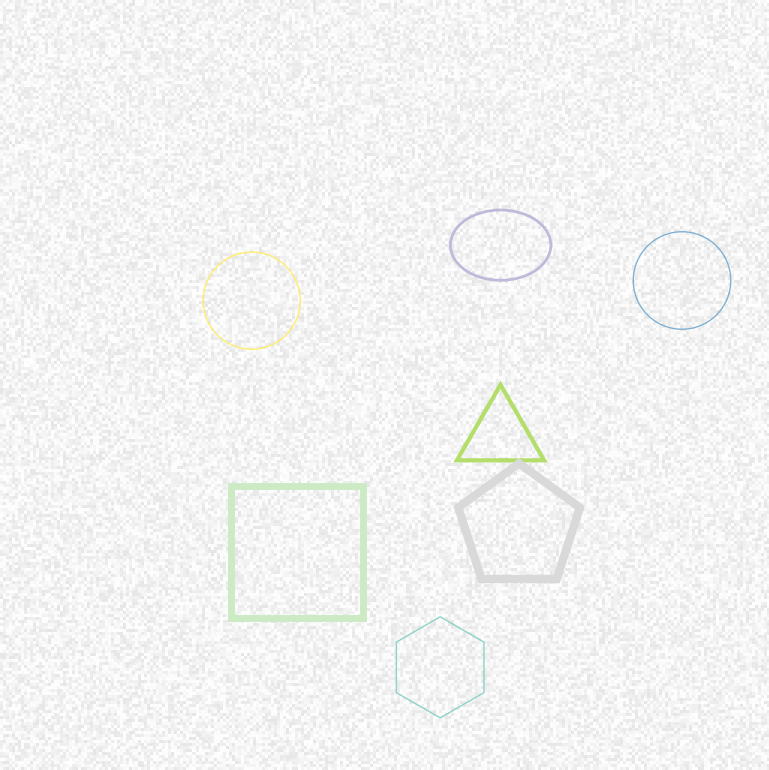[{"shape": "hexagon", "thickness": 0.5, "radius": 0.33, "center": [0.572, 0.133]}, {"shape": "oval", "thickness": 1, "radius": 0.33, "center": [0.65, 0.682]}, {"shape": "circle", "thickness": 0.5, "radius": 0.32, "center": [0.886, 0.636]}, {"shape": "triangle", "thickness": 1.5, "radius": 0.33, "center": [0.65, 0.435]}, {"shape": "pentagon", "thickness": 3, "radius": 0.42, "center": [0.674, 0.315]}, {"shape": "square", "thickness": 2.5, "radius": 0.43, "center": [0.386, 0.284]}, {"shape": "circle", "thickness": 0.5, "radius": 0.32, "center": [0.327, 0.61]}]